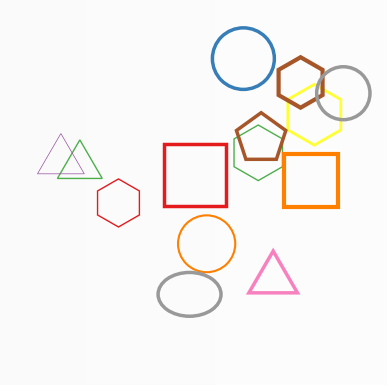[{"shape": "hexagon", "thickness": 1, "radius": 0.31, "center": [0.306, 0.473]}, {"shape": "square", "thickness": 2.5, "radius": 0.4, "center": [0.503, 0.545]}, {"shape": "circle", "thickness": 2.5, "radius": 0.4, "center": [0.628, 0.848]}, {"shape": "triangle", "thickness": 1, "radius": 0.33, "center": [0.206, 0.57]}, {"shape": "hexagon", "thickness": 1, "radius": 0.36, "center": [0.666, 0.603]}, {"shape": "triangle", "thickness": 0.5, "radius": 0.35, "center": [0.157, 0.583]}, {"shape": "circle", "thickness": 1.5, "radius": 0.37, "center": [0.533, 0.367]}, {"shape": "square", "thickness": 3, "radius": 0.34, "center": [0.802, 0.531]}, {"shape": "hexagon", "thickness": 2, "radius": 0.39, "center": [0.811, 0.702]}, {"shape": "pentagon", "thickness": 2.5, "radius": 0.33, "center": [0.674, 0.64]}, {"shape": "hexagon", "thickness": 3, "radius": 0.33, "center": [0.776, 0.786]}, {"shape": "triangle", "thickness": 2.5, "radius": 0.36, "center": [0.705, 0.276]}, {"shape": "oval", "thickness": 2.5, "radius": 0.41, "center": [0.489, 0.235]}, {"shape": "circle", "thickness": 2.5, "radius": 0.34, "center": [0.886, 0.758]}]